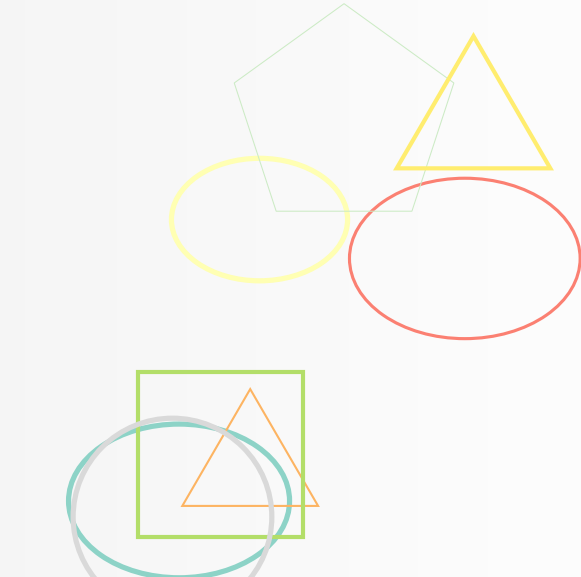[{"shape": "oval", "thickness": 2.5, "radius": 0.95, "center": [0.308, 0.132]}, {"shape": "oval", "thickness": 2.5, "radius": 0.76, "center": [0.446, 0.619]}, {"shape": "oval", "thickness": 1.5, "radius": 0.99, "center": [0.8, 0.552]}, {"shape": "triangle", "thickness": 1, "radius": 0.67, "center": [0.43, 0.191]}, {"shape": "square", "thickness": 2, "radius": 0.71, "center": [0.38, 0.212]}, {"shape": "circle", "thickness": 2.5, "radius": 0.85, "center": [0.297, 0.104]}, {"shape": "pentagon", "thickness": 0.5, "radius": 0.99, "center": [0.592, 0.794]}, {"shape": "triangle", "thickness": 2, "radius": 0.76, "center": [0.815, 0.784]}]